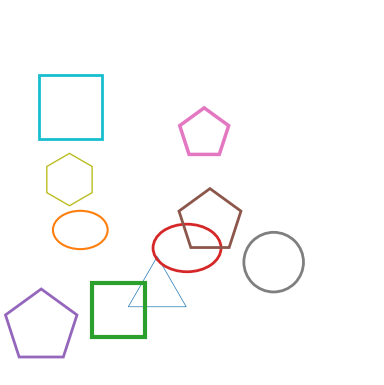[{"shape": "triangle", "thickness": 0.5, "radius": 0.43, "center": [0.408, 0.247]}, {"shape": "oval", "thickness": 1.5, "radius": 0.36, "center": [0.209, 0.403]}, {"shape": "square", "thickness": 3, "radius": 0.35, "center": [0.308, 0.195]}, {"shape": "oval", "thickness": 2, "radius": 0.44, "center": [0.486, 0.356]}, {"shape": "pentagon", "thickness": 2, "radius": 0.49, "center": [0.107, 0.152]}, {"shape": "pentagon", "thickness": 2, "radius": 0.42, "center": [0.545, 0.426]}, {"shape": "pentagon", "thickness": 2.5, "radius": 0.33, "center": [0.53, 0.653]}, {"shape": "circle", "thickness": 2, "radius": 0.39, "center": [0.711, 0.319]}, {"shape": "hexagon", "thickness": 1, "radius": 0.34, "center": [0.18, 0.534]}, {"shape": "square", "thickness": 2, "radius": 0.41, "center": [0.183, 0.722]}]